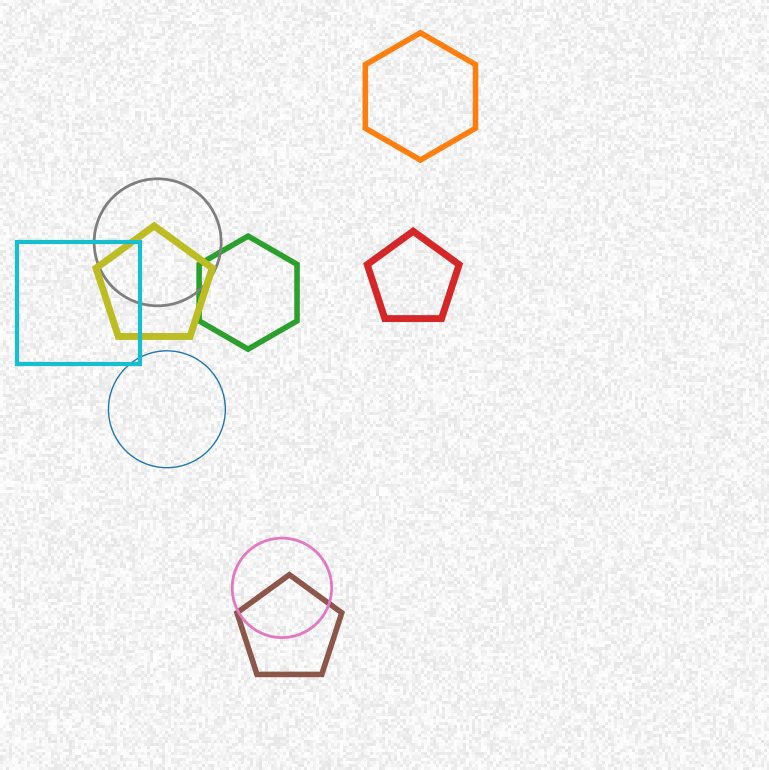[{"shape": "circle", "thickness": 0.5, "radius": 0.38, "center": [0.217, 0.468]}, {"shape": "hexagon", "thickness": 2, "radius": 0.41, "center": [0.546, 0.875]}, {"shape": "hexagon", "thickness": 2, "radius": 0.37, "center": [0.322, 0.62]}, {"shape": "pentagon", "thickness": 2.5, "radius": 0.31, "center": [0.537, 0.637]}, {"shape": "pentagon", "thickness": 2, "radius": 0.36, "center": [0.376, 0.182]}, {"shape": "circle", "thickness": 1, "radius": 0.32, "center": [0.366, 0.237]}, {"shape": "circle", "thickness": 1, "radius": 0.41, "center": [0.205, 0.685]}, {"shape": "pentagon", "thickness": 2.5, "radius": 0.4, "center": [0.2, 0.627]}, {"shape": "square", "thickness": 1.5, "radius": 0.4, "center": [0.102, 0.606]}]